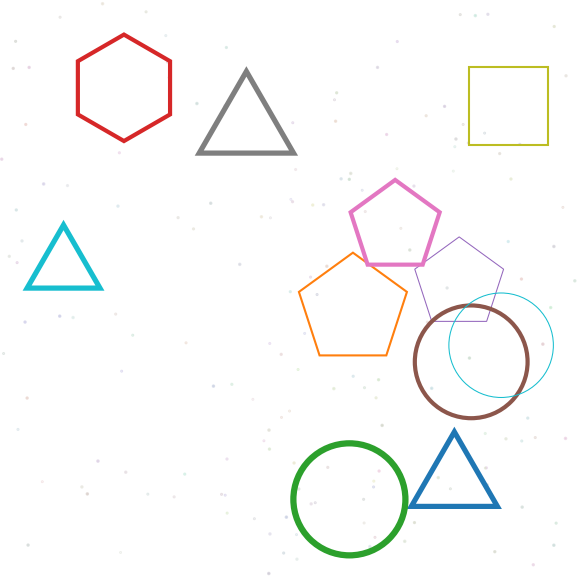[{"shape": "triangle", "thickness": 2.5, "radius": 0.43, "center": [0.787, 0.165]}, {"shape": "pentagon", "thickness": 1, "radius": 0.49, "center": [0.611, 0.463]}, {"shape": "circle", "thickness": 3, "radius": 0.48, "center": [0.605, 0.134]}, {"shape": "hexagon", "thickness": 2, "radius": 0.46, "center": [0.215, 0.847]}, {"shape": "pentagon", "thickness": 0.5, "radius": 0.4, "center": [0.795, 0.508]}, {"shape": "circle", "thickness": 2, "radius": 0.49, "center": [0.816, 0.373]}, {"shape": "pentagon", "thickness": 2, "radius": 0.41, "center": [0.684, 0.606]}, {"shape": "triangle", "thickness": 2.5, "radius": 0.47, "center": [0.427, 0.781]}, {"shape": "square", "thickness": 1, "radius": 0.34, "center": [0.88, 0.816]}, {"shape": "circle", "thickness": 0.5, "radius": 0.45, "center": [0.868, 0.401]}, {"shape": "triangle", "thickness": 2.5, "radius": 0.36, "center": [0.11, 0.537]}]